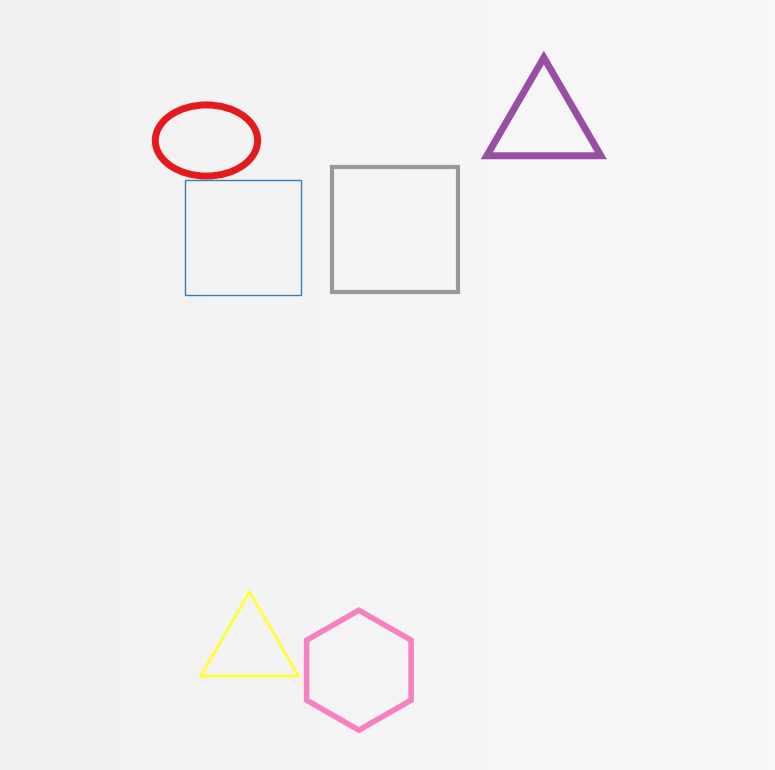[{"shape": "oval", "thickness": 2.5, "radius": 0.33, "center": [0.266, 0.818]}, {"shape": "square", "thickness": 0.5, "radius": 0.37, "center": [0.313, 0.691]}, {"shape": "triangle", "thickness": 2.5, "radius": 0.42, "center": [0.702, 0.84]}, {"shape": "triangle", "thickness": 1, "radius": 0.36, "center": [0.322, 0.158]}, {"shape": "hexagon", "thickness": 2, "radius": 0.39, "center": [0.463, 0.13]}, {"shape": "square", "thickness": 1.5, "radius": 0.41, "center": [0.51, 0.702]}]